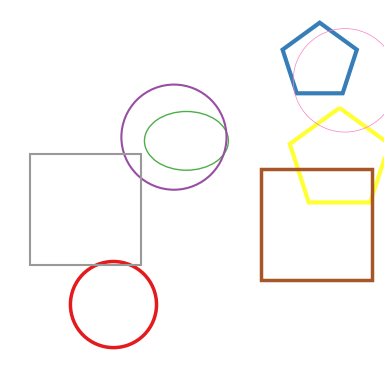[{"shape": "circle", "thickness": 2.5, "radius": 0.56, "center": [0.295, 0.209]}, {"shape": "pentagon", "thickness": 3, "radius": 0.51, "center": [0.83, 0.84]}, {"shape": "oval", "thickness": 1, "radius": 0.55, "center": [0.484, 0.634]}, {"shape": "circle", "thickness": 1.5, "radius": 0.68, "center": [0.452, 0.644]}, {"shape": "pentagon", "thickness": 3, "radius": 0.68, "center": [0.882, 0.584]}, {"shape": "square", "thickness": 2.5, "radius": 0.72, "center": [0.821, 0.418]}, {"shape": "circle", "thickness": 0.5, "radius": 0.67, "center": [0.896, 0.791]}, {"shape": "square", "thickness": 1.5, "radius": 0.72, "center": [0.222, 0.456]}]